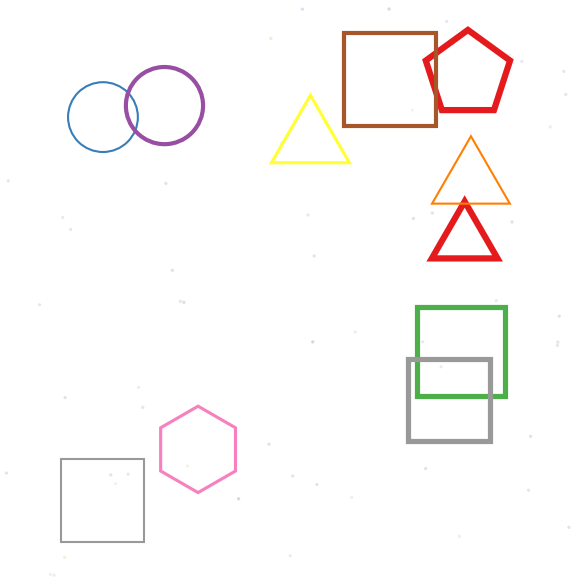[{"shape": "pentagon", "thickness": 3, "radius": 0.38, "center": [0.81, 0.871]}, {"shape": "triangle", "thickness": 3, "radius": 0.33, "center": [0.805, 0.585]}, {"shape": "circle", "thickness": 1, "radius": 0.3, "center": [0.178, 0.796]}, {"shape": "square", "thickness": 2.5, "radius": 0.38, "center": [0.798, 0.391]}, {"shape": "circle", "thickness": 2, "radius": 0.33, "center": [0.285, 0.816]}, {"shape": "triangle", "thickness": 1, "radius": 0.39, "center": [0.815, 0.685]}, {"shape": "triangle", "thickness": 1.5, "radius": 0.39, "center": [0.538, 0.756]}, {"shape": "square", "thickness": 2, "radius": 0.4, "center": [0.675, 0.861]}, {"shape": "hexagon", "thickness": 1.5, "radius": 0.37, "center": [0.343, 0.221]}, {"shape": "square", "thickness": 2.5, "radius": 0.35, "center": [0.778, 0.306]}, {"shape": "square", "thickness": 1, "radius": 0.36, "center": [0.177, 0.132]}]